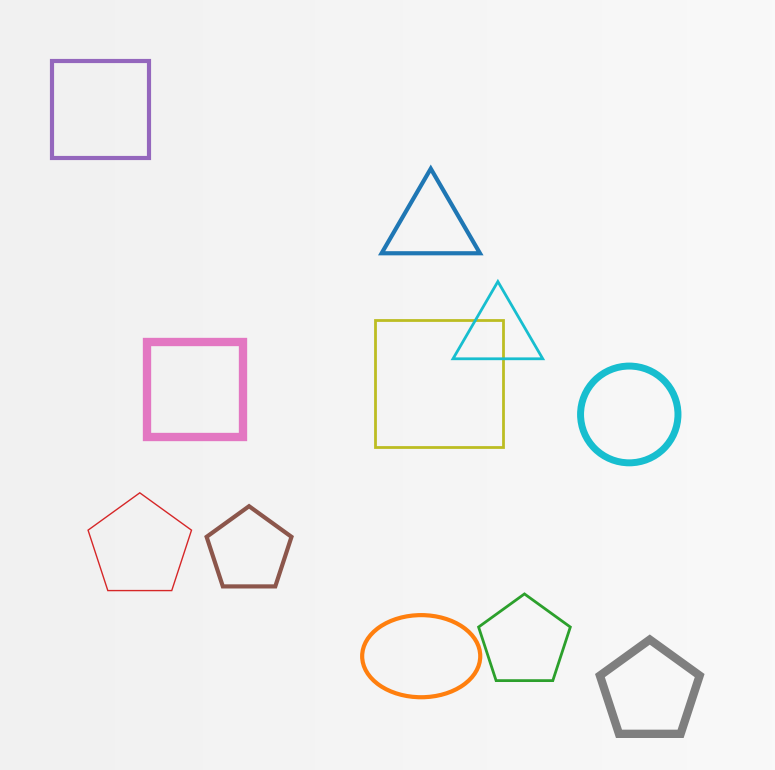[{"shape": "triangle", "thickness": 1.5, "radius": 0.37, "center": [0.556, 0.708]}, {"shape": "oval", "thickness": 1.5, "radius": 0.38, "center": [0.543, 0.148]}, {"shape": "pentagon", "thickness": 1, "radius": 0.31, "center": [0.677, 0.166]}, {"shape": "pentagon", "thickness": 0.5, "radius": 0.35, "center": [0.18, 0.29]}, {"shape": "square", "thickness": 1.5, "radius": 0.31, "center": [0.13, 0.858]}, {"shape": "pentagon", "thickness": 1.5, "radius": 0.29, "center": [0.321, 0.285]}, {"shape": "square", "thickness": 3, "radius": 0.31, "center": [0.252, 0.494]}, {"shape": "pentagon", "thickness": 3, "radius": 0.34, "center": [0.838, 0.102]}, {"shape": "square", "thickness": 1, "radius": 0.41, "center": [0.566, 0.502]}, {"shape": "circle", "thickness": 2.5, "radius": 0.31, "center": [0.812, 0.462]}, {"shape": "triangle", "thickness": 1, "radius": 0.33, "center": [0.642, 0.567]}]